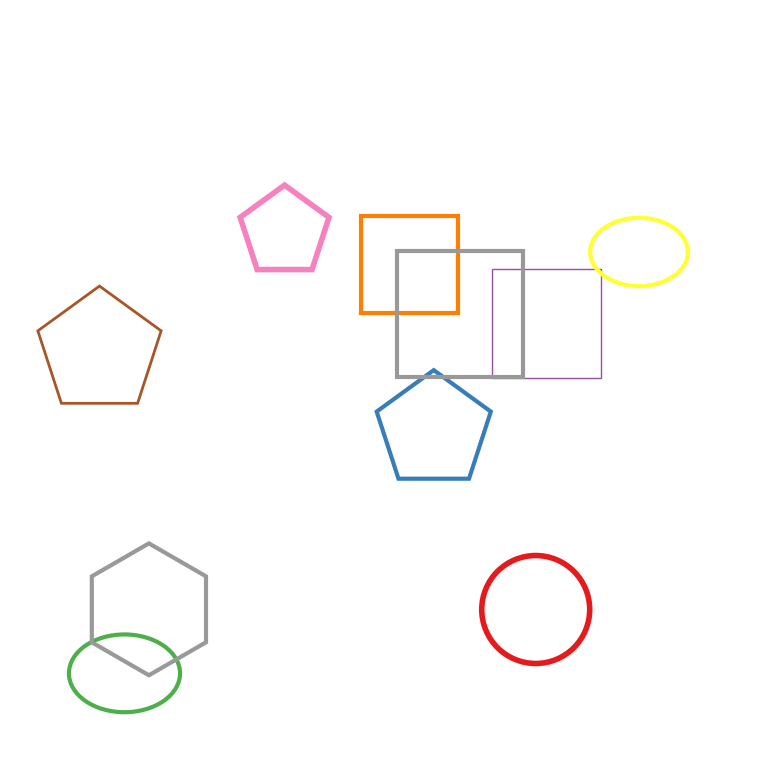[{"shape": "circle", "thickness": 2, "radius": 0.35, "center": [0.696, 0.208]}, {"shape": "pentagon", "thickness": 1.5, "radius": 0.39, "center": [0.563, 0.441]}, {"shape": "oval", "thickness": 1.5, "radius": 0.36, "center": [0.162, 0.126]}, {"shape": "square", "thickness": 0.5, "radius": 0.35, "center": [0.71, 0.58]}, {"shape": "square", "thickness": 1.5, "radius": 0.31, "center": [0.532, 0.656]}, {"shape": "oval", "thickness": 1.5, "radius": 0.32, "center": [0.83, 0.673]}, {"shape": "pentagon", "thickness": 1, "radius": 0.42, "center": [0.129, 0.544]}, {"shape": "pentagon", "thickness": 2, "radius": 0.3, "center": [0.37, 0.699]}, {"shape": "square", "thickness": 1.5, "radius": 0.41, "center": [0.597, 0.593]}, {"shape": "hexagon", "thickness": 1.5, "radius": 0.43, "center": [0.193, 0.209]}]